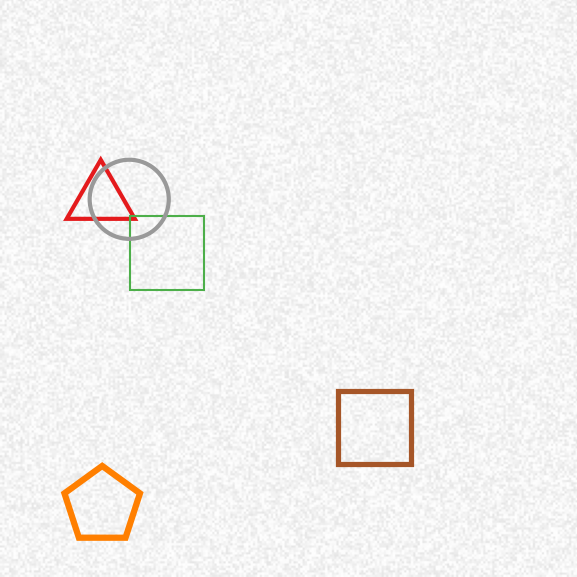[{"shape": "triangle", "thickness": 2, "radius": 0.34, "center": [0.174, 0.654]}, {"shape": "square", "thickness": 1, "radius": 0.32, "center": [0.289, 0.561]}, {"shape": "pentagon", "thickness": 3, "radius": 0.34, "center": [0.177, 0.124]}, {"shape": "square", "thickness": 2.5, "radius": 0.31, "center": [0.648, 0.259]}, {"shape": "circle", "thickness": 2, "radius": 0.34, "center": [0.224, 0.654]}]